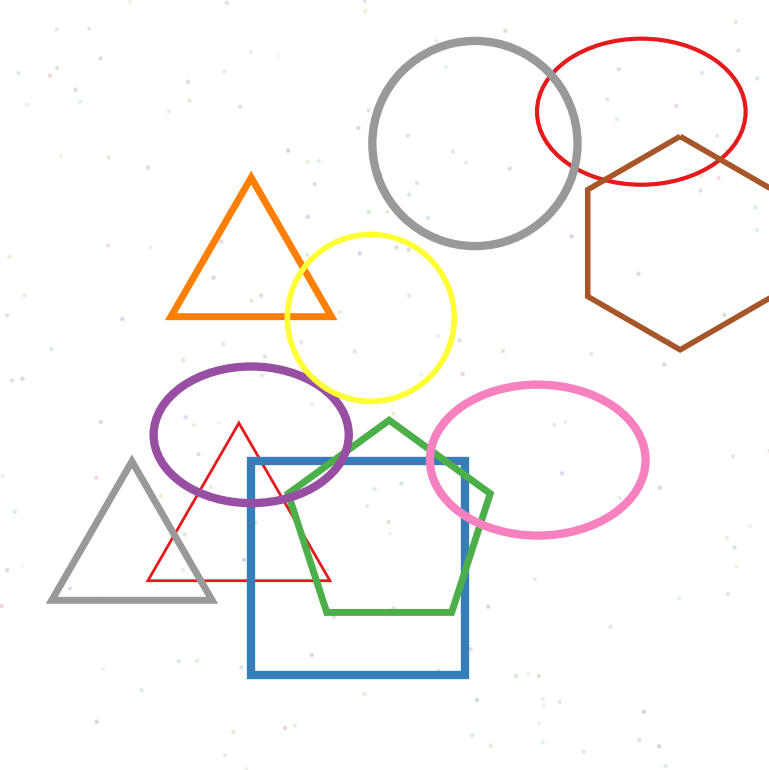[{"shape": "oval", "thickness": 1.5, "radius": 0.68, "center": [0.833, 0.855]}, {"shape": "triangle", "thickness": 1, "radius": 0.68, "center": [0.31, 0.314]}, {"shape": "square", "thickness": 3, "radius": 0.69, "center": [0.465, 0.262]}, {"shape": "pentagon", "thickness": 2.5, "radius": 0.69, "center": [0.505, 0.316]}, {"shape": "oval", "thickness": 3, "radius": 0.63, "center": [0.326, 0.435]}, {"shape": "triangle", "thickness": 2.5, "radius": 0.6, "center": [0.326, 0.649]}, {"shape": "circle", "thickness": 2, "radius": 0.54, "center": [0.482, 0.587]}, {"shape": "hexagon", "thickness": 2, "radius": 0.69, "center": [0.883, 0.684]}, {"shape": "oval", "thickness": 3, "radius": 0.7, "center": [0.698, 0.402]}, {"shape": "circle", "thickness": 3, "radius": 0.67, "center": [0.617, 0.814]}, {"shape": "triangle", "thickness": 2.5, "radius": 0.6, "center": [0.171, 0.281]}]